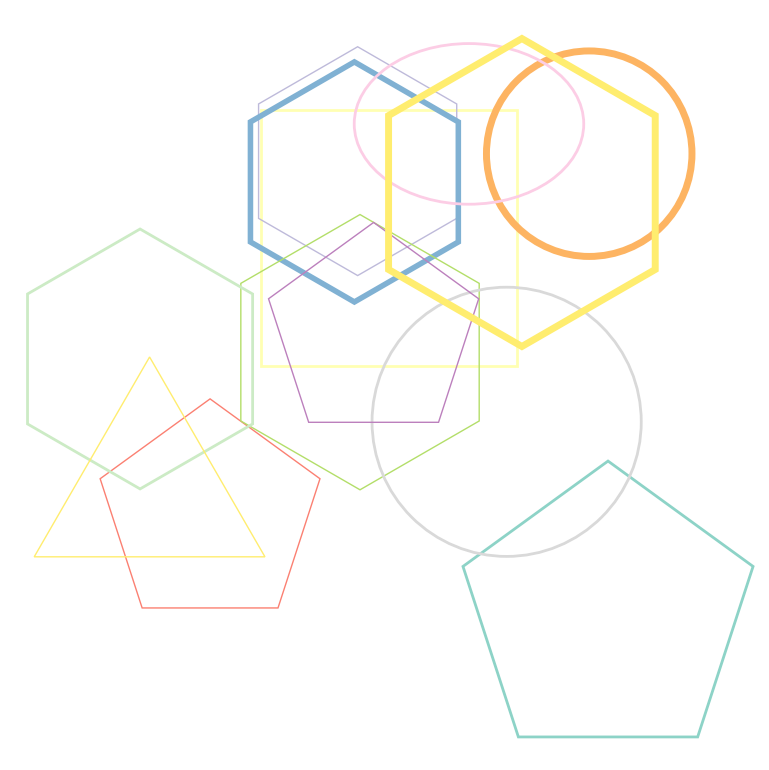[{"shape": "pentagon", "thickness": 1, "radius": 0.99, "center": [0.79, 0.203]}, {"shape": "square", "thickness": 1, "radius": 0.83, "center": [0.505, 0.691]}, {"shape": "hexagon", "thickness": 0.5, "radius": 0.74, "center": [0.464, 0.791]}, {"shape": "pentagon", "thickness": 0.5, "radius": 0.75, "center": [0.273, 0.332]}, {"shape": "hexagon", "thickness": 2, "radius": 0.78, "center": [0.46, 0.764]}, {"shape": "circle", "thickness": 2.5, "radius": 0.67, "center": [0.765, 0.8]}, {"shape": "hexagon", "thickness": 0.5, "radius": 0.89, "center": [0.468, 0.543]}, {"shape": "oval", "thickness": 1, "radius": 0.75, "center": [0.609, 0.839]}, {"shape": "circle", "thickness": 1, "radius": 0.87, "center": [0.658, 0.452]}, {"shape": "pentagon", "thickness": 0.5, "radius": 0.72, "center": [0.485, 0.568]}, {"shape": "hexagon", "thickness": 1, "radius": 0.84, "center": [0.182, 0.534]}, {"shape": "triangle", "thickness": 0.5, "radius": 0.87, "center": [0.194, 0.363]}, {"shape": "hexagon", "thickness": 2.5, "radius": 1.0, "center": [0.678, 0.75]}]